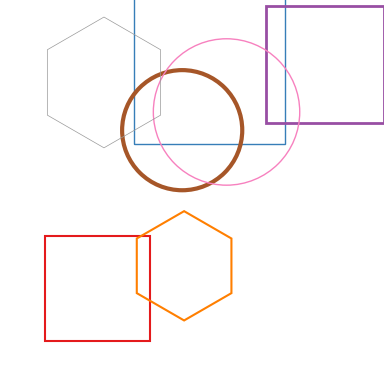[{"shape": "square", "thickness": 1.5, "radius": 0.68, "center": [0.253, 0.25]}, {"shape": "square", "thickness": 1, "radius": 0.98, "center": [0.545, 0.821]}, {"shape": "square", "thickness": 2, "radius": 0.77, "center": [0.844, 0.833]}, {"shape": "hexagon", "thickness": 1.5, "radius": 0.71, "center": [0.478, 0.31]}, {"shape": "circle", "thickness": 3, "radius": 0.78, "center": [0.473, 0.662]}, {"shape": "circle", "thickness": 1, "radius": 0.95, "center": [0.588, 0.709]}, {"shape": "hexagon", "thickness": 0.5, "radius": 0.85, "center": [0.27, 0.786]}]